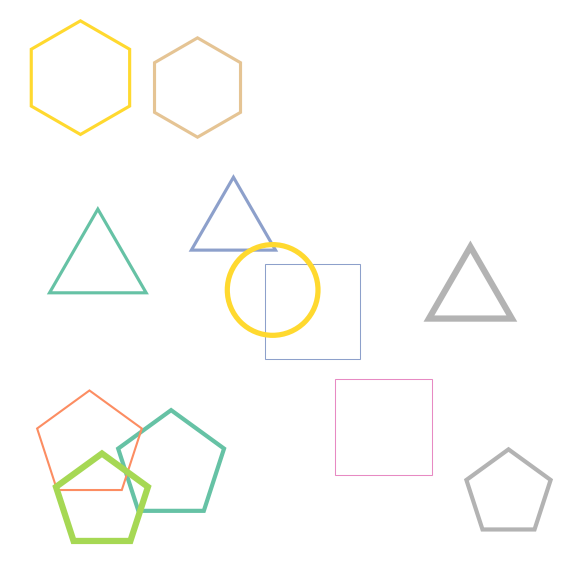[{"shape": "triangle", "thickness": 1.5, "radius": 0.48, "center": [0.169, 0.54]}, {"shape": "pentagon", "thickness": 2, "radius": 0.48, "center": [0.296, 0.193]}, {"shape": "pentagon", "thickness": 1, "radius": 0.48, "center": [0.155, 0.228]}, {"shape": "triangle", "thickness": 1.5, "radius": 0.42, "center": [0.404, 0.608]}, {"shape": "square", "thickness": 0.5, "radius": 0.41, "center": [0.541, 0.46]}, {"shape": "square", "thickness": 0.5, "radius": 0.42, "center": [0.664, 0.26]}, {"shape": "pentagon", "thickness": 3, "radius": 0.42, "center": [0.177, 0.13]}, {"shape": "hexagon", "thickness": 1.5, "radius": 0.49, "center": [0.139, 0.865]}, {"shape": "circle", "thickness": 2.5, "radius": 0.39, "center": [0.472, 0.497]}, {"shape": "hexagon", "thickness": 1.5, "radius": 0.43, "center": [0.342, 0.848]}, {"shape": "triangle", "thickness": 3, "radius": 0.41, "center": [0.815, 0.489]}, {"shape": "pentagon", "thickness": 2, "radius": 0.38, "center": [0.881, 0.144]}]